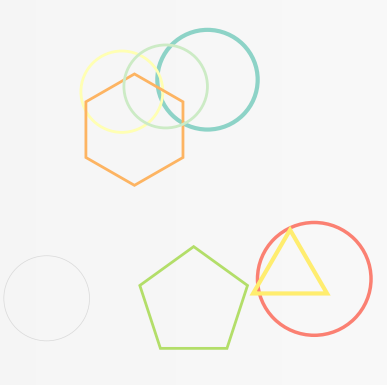[{"shape": "circle", "thickness": 3, "radius": 0.65, "center": [0.535, 0.793]}, {"shape": "circle", "thickness": 2, "radius": 0.53, "center": [0.315, 0.762]}, {"shape": "circle", "thickness": 2.5, "radius": 0.73, "center": [0.811, 0.276]}, {"shape": "hexagon", "thickness": 2, "radius": 0.72, "center": [0.347, 0.663]}, {"shape": "pentagon", "thickness": 2, "radius": 0.73, "center": [0.5, 0.213]}, {"shape": "circle", "thickness": 0.5, "radius": 0.55, "center": [0.12, 0.225]}, {"shape": "circle", "thickness": 2, "radius": 0.54, "center": [0.428, 0.775]}, {"shape": "triangle", "thickness": 3, "radius": 0.55, "center": [0.749, 0.293]}]